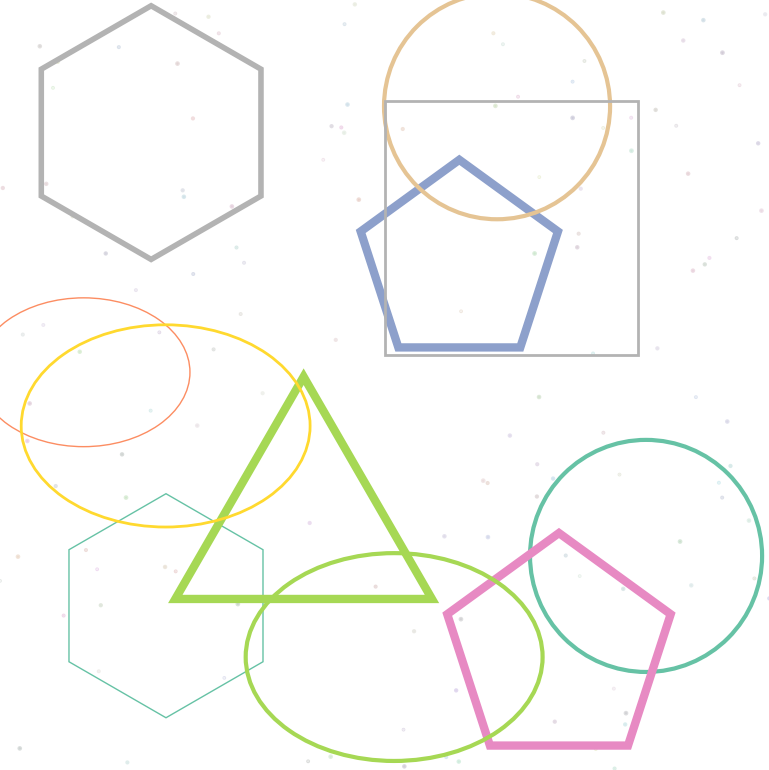[{"shape": "hexagon", "thickness": 0.5, "radius": 0.73, "center": [0.216, 0.213]}, {"shape": "circle", "thickness": 1.5, "radius": 0.75, "center": [0.839, 0.278]}, {"shape": "oval", "thickness": 0.5, "radius": 0.69, "center": [0.109, 0.517]}, {"shape": "pentagon", "thickness": 3, "radius": 0.67, "center": [0.597, 0.658]}, {"shape": "pentagon", "thickness": 3, "radius": 0.76, "center": [0.726, 0.155]}, {"shape": "triangle", "thickness": 3, "radius": 0.96, "center": [0.394, 0.318]}, {"shape": "oval", "thickness": 1.5, "radius": 0.96, "center": [0.512, 0.147]}, {"shape": "oval", "thickness": 1, "radius": 0.94, "center": [0.215, 0.447]}, {"shape": "circle", "thickness": 1.5, "radius": 0.73, "center": [0.646, 0.862]}, {"shape": "hexagon", "thickness": 2, "radius": 0.82, "center": [0.196, 0.828]}, {"shape": "square", "thickness": 1, "radius": 0.82, "center": [0.664, 0.704]}]